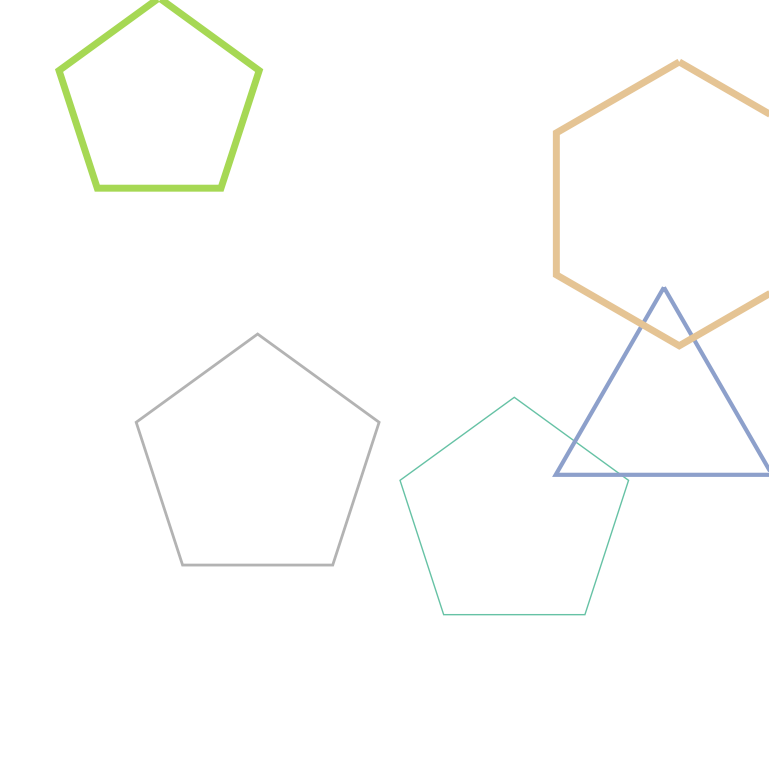[{"shape": "pentagon", "thickness": 0.5, "radius": 0.78, "center": [0.668, 0.328]}, {"shape": "triangle", "thickness": 1.5, "radius": 0.81, "center": [0.862, 0.465]}, {"shape": "pentagon", "thickness": 2.5, "radius": 0.68, "center": [0.207, 0.866]}, {"shape": "hexagon", "thickness": 2.5, "radius": 0.92, "center": [0.882, 0.735]}, {"shape": "pentagon", "thickness": 1, "radius": 0.83, "center": [0.335, 0.4]}]